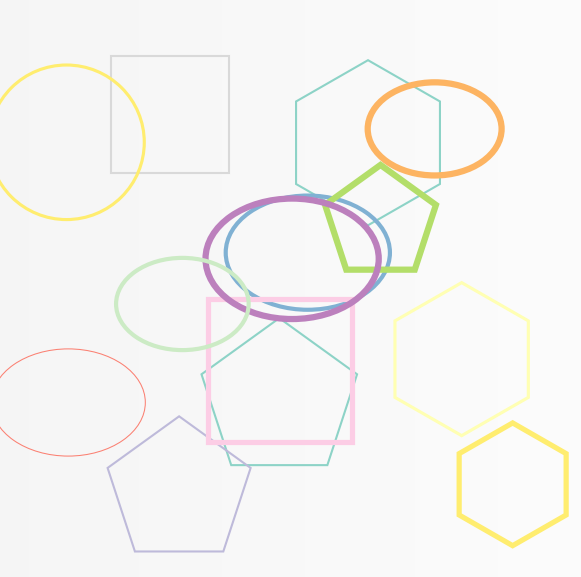[{"shape": "pentagon", "thickness": 1, "radius": 0.7, "center": [0.48, 0.308]}, {"shape": "hexagon", "thickness": 1, "radius": 0.71, "center": [0.633, 0.752]}, {"shape": "hexagon", "thickness": 1.5, "radius": 0.66, "center": [0.794, 0.377]}, {"shape": "pentagon", "thickness": 1, "radius": 0.65, "center": [0.308, 0.149]}, {"shape": "oval", "thickness": 0.5, "radius": 0.66, "center": [0.117, 0.302]}, {"shape": "oval", "thickness": 2, "radius": 0.71, "center": [0.53, 0.562]}, {"shape": "oval", "thickness": 3, "radius": 0.58, "center": [0.748, 0.776]}, {"shape": "pentagon", "thickness": 3, "radius": 0.5, "center": [0.655, 0.613]}, {"shape": "square", "thickness": 2.5, "radius": 0.62, "center": [0.482, 0.358]}, {"shape": "square", "thickness": 1, "radius": 0.5, "center": [0.292, 0.801]}, {"shape": "oval", "thickness": 3, "radius": 0.74, "center": [0.503, 0.551]}, {"shape": "oval", "thickness": 2, "radius": 0.57, "center": [0.314, 0.473]}, {"shape": "circle", "thickness": 1.5, "radius": 0.67, "center": [0.114, 0.753]}, {"shape": "hexagon", "thickness": 2.5, "radius": 0.53, "center": [0.882, 0.161]}]